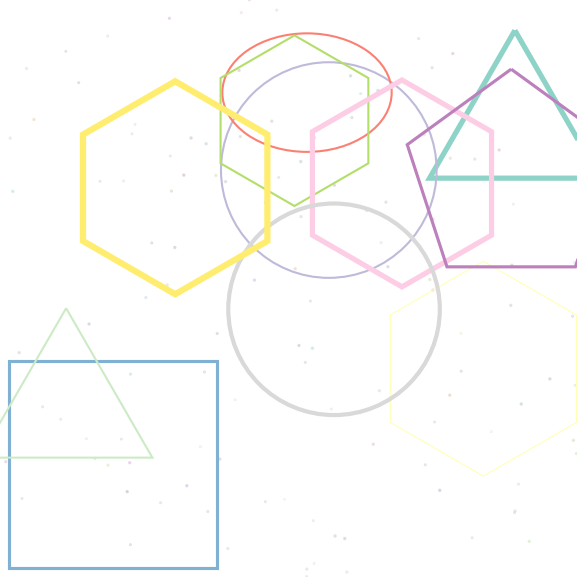[{"shape": "triangle", "thickness": 2.5, "radius": 0.85, "center": [0.892, 0.776]}, {"shape": "hexagon", "thickness": 0.5, "radius": 0.93, "center": [0.837, 0.361]}, {"shape": "circle", "thickness": 1, "radius": 0.93, "center": [0.569, 0.705]}, {"shape": "oval", "thickness": 1, "radius": 0.73, "center": [0.532, 0.839]}, {"shape": "square", "thickness": 1.5, "radius": 0.9, "center": [0.196, 0.195]}, {"shape": "hexagon", "thickness": 1, "radius": 0.74, "center": [0.51, 0.79]}, {"shape": "hexagon", "thickness": 2.5, "radius": 0.9, "center": [0.696, 0.682]}, {"shape": "circle", "thickness": 2, "radius": 0.92, "center": [0.578, 0.464]}, {"shape": "pentagon", "thickness": 1.5, "radius": 0.95, "center": [0.885, 0.69]}, {"shape": "triangle", "thickness": 1, "radius": 0.86, "center": [0.114, 0.293]}, {"shape": "hexagon", "thickness": 3, "radius": 0.92, "center": [0.303, 0.674]}]